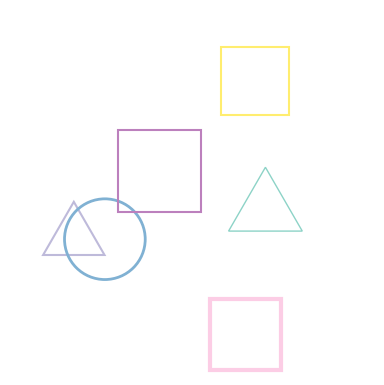[{"shape": "triangle", "thickness": 1, "radius": 0.55, "center": [0.689, 0.455]}, {"shape": "triangle", "thickness": 1.5, "radius": 0.46, "center": [0.192, 0.384]}, {"shape": "circle", "thickness": 2, "radius": 0.52, "center": [0.272, 0.379]}, {"shape": "square", "thickness": 3, "radius": 0.46, "center": [0.637, 0.132]}, {"shape": "square", "thickness": 1.5, "radius": 0.53, "center": [0.414, 0.556]}, {"shape": "square", "thickness": 1.5, "radius": 0.44, "center": [0.662, 0.79]}]